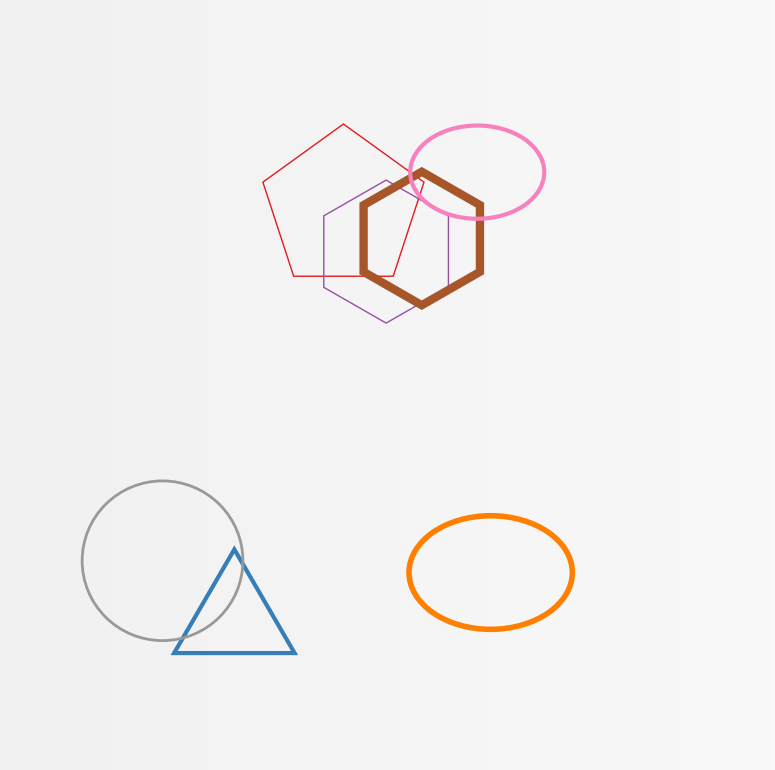[{"shape": "pentagon", "thickness": 0.5, "radius": 0.55, "center": [0.443, 0.73]}, {"shape": "triangle", "thickness": 1.5, "radius": 0.45, "center": [0.302, 0.197]}, {"shape": "hexagon", "thickness": 0.5, "radius": 0.46, "center": [0.498, 0.673]}, {"shape": "oval", "thickness": 2, "radius": 0.53, "center": [0.633, 0.256]}, {"shape": "hexagon", "thickness": 3, "radius": 0.43, "center": [0.544, 0.69]}, {"shape": "oval", "thickness": 1.5, "radius": 0.43, "center": [0.616, 0.776]}, {"shape": "circle", "thickness": 1, "radius": 0.52, "center": [0.21, 0.272]}]